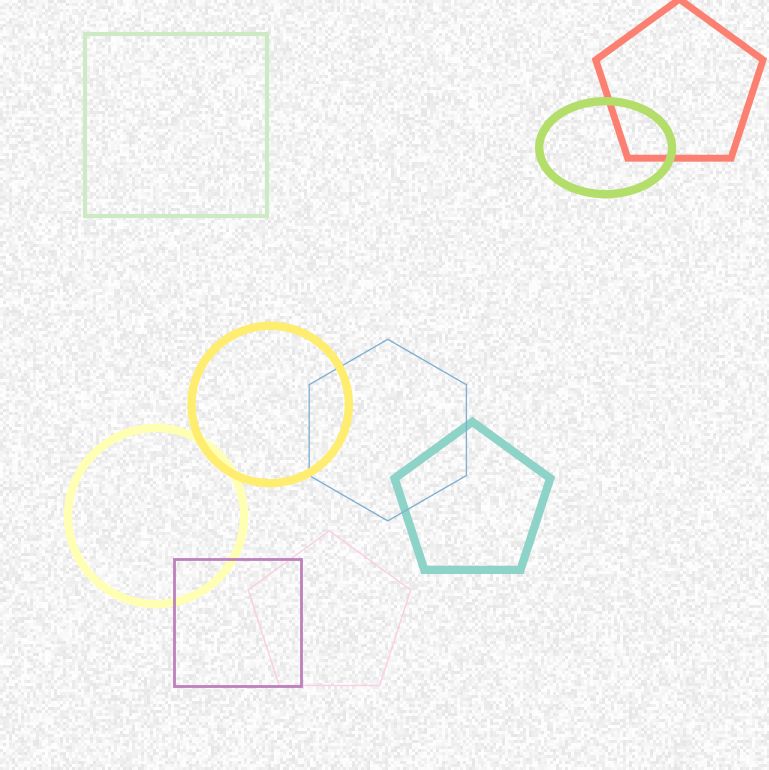[{"shape": "pentagon", "thickness": 3, "radius": 0.53, "center": [0.614, 0.346]}, {"shape": "circle", "thickness": 3, "radius": 0.57, "center": [0.203, 0.33]}, {"shape": "pentagon", "thickness": 2.5, "radius": 0.57, "center": [0.882, 0.887]}, {"shape": "hexagon", "thickness": 0.5, "radius": 0.59, "center": [0.504, 0.441]}, {"shape": "oval", "thickness": 3, "radius": 0.43, "center": [0.787, 0.808]}, {"shape": "pentagon", "thickness": 0.5, "radius": 0.55, "center": [0.428, 0.2]}, {"shape": "square", "thickness": 1, "radius": 0.41, "center": [0.309, 0.192]}, {"shape": "square", "thickness": 1.5, "radius": 0.59, "center": [0.228, 0.837]}, {"shape": "circle", "thickness": 3, "radius": 0.51, "center": [0.351, 0.475]}]